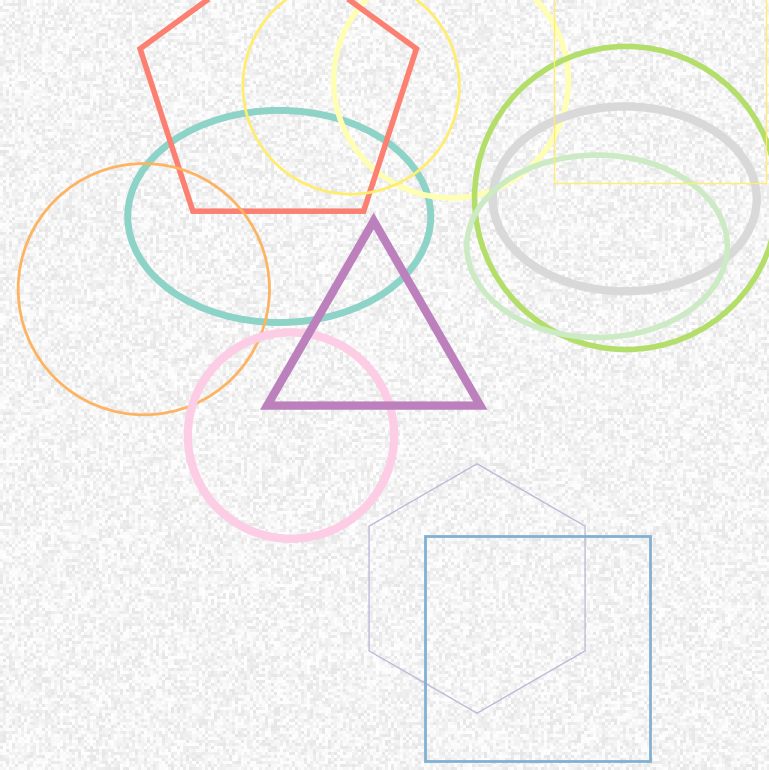[{"shape": "oval", "thickness": 2.5, "radius": 0.98, "center": [0.363, 0.719]}, {"shape": "circle", "thickness": 2, "radius": 0.76, "center": [0.586, 0.895]}, {"shape": "hexagon", "thickness": 0.5, "radius": 0.81, "center": [0.62, 0.236]}, {"shape": "pentagon", "thickness": 2, "radius": 0.94, "center": [0.361, 0.878]}, {"shape": "square", "thickness": 1, "radius": 0.73, "center": [0.698, 0.158]}, {"shape": "circle", "thickness": 1, "radius": 0.82, "center": [0.187, 0.624]}, {"shape": "circle", "thickness": 2, "radius": 0.98, "center": [0.813, 0.743]}, {"shape": "circle", "thickness": 3, "radius": 0.67, "center": [0.378, 0.434]}, {"shape": "oval", "thickness": 3, "radius": 0.86, "center": [0.811, 0.742]}, {"shape": "triangle", "thickness": 3, "radius": 0.8, "center": [0.485, 0.553]}, {"shape": "oval", "thickness": 2, "radius": 0.85, "center": [0.775, 0.68]}, {"shape": "square", "thickness": 0.5, "radius": 0.69, "center": [0.857, 0.9]}, {"shape": "circle", "thickness": 1, "radius": 0.7, "center": [0.456, 0.888]}]